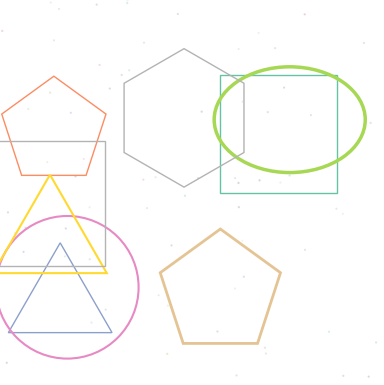[{"shape": "square", "thickness": 1, "radius": 0.76, "center": [0.723, 0.651]}, {"shape": "pentagon", "thickness": 1, "radius": 0.71, "center": [0.14, 0.66]}, {"shape": "triangle", "thickness": 1, "radius": 0.78, "center": [0.156, 0.214]}, {"shape": "circle", "thickness": 1.5, "radius": 0.93, "center": [0.175, 0.254]}, {"shape": "oval", "thickness": 2.5, "radius": 0.98, "center": [0.753, 0.689]}, {"shape": "triangle", "thickness": 1.5, "radius": 0.85, "center": [0.13, 0.376]}, {"shape": "pentagon", "thickness": 2, "radius": 0.82, "center": [0.572, 0.241]}, {"shape": "hexagon", "thickness": 1, "radius": 0.9, "center": [0.478, 0.694]}, {"shape": "square", "thickness": 1, "radius": 0.81, "center": [0.111, 0.472]}]